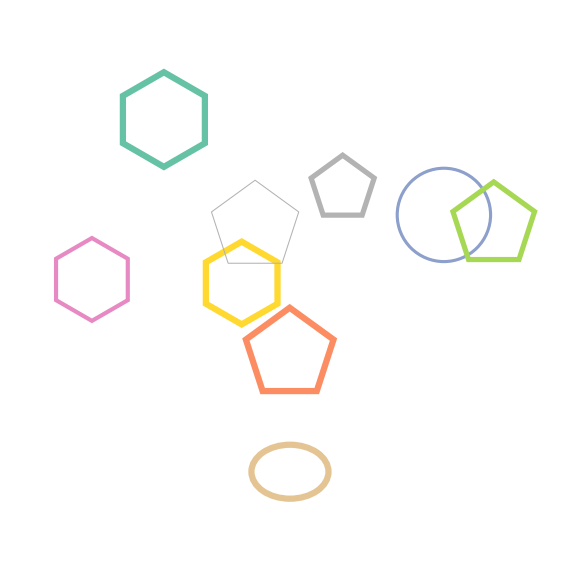[{"shape": "hexagon", "thickness": 3, "radius": 0.41, "center": [0.284, 0.792]}, {"shape": "pentagon", "thickness": 3, "radius": 0.4, "center": [0.502, 0.386]}, {"shape": "circle", "thickness": 1.5, "radius": 0.4, "center": [0.769, 0.627]}, {"shape": "hexagon", "thickness": 2, "radius": 0.36, "center": [0.159, 0.515]}, {"shape": "pentagon", "thickness": 2.5, "radius": 0.37, "center": [0.855, 0.61]}, {"shape": "hexagon", "thickness": 3, "radius": 0.36, "center": [0.418, 0.509]}, {"shape": "oval", "thickness": 3, "radius": 0.33, "center": [0.502, 0.182]}, {"shape": "pentagon", "thickness": 2.5, "radius": 0.29, "center": [0.593, 0.673]}, {"shape": "pentagon", "thickness": 0.5, "radius": 0.4, "center": [0.442, 0.608]}]